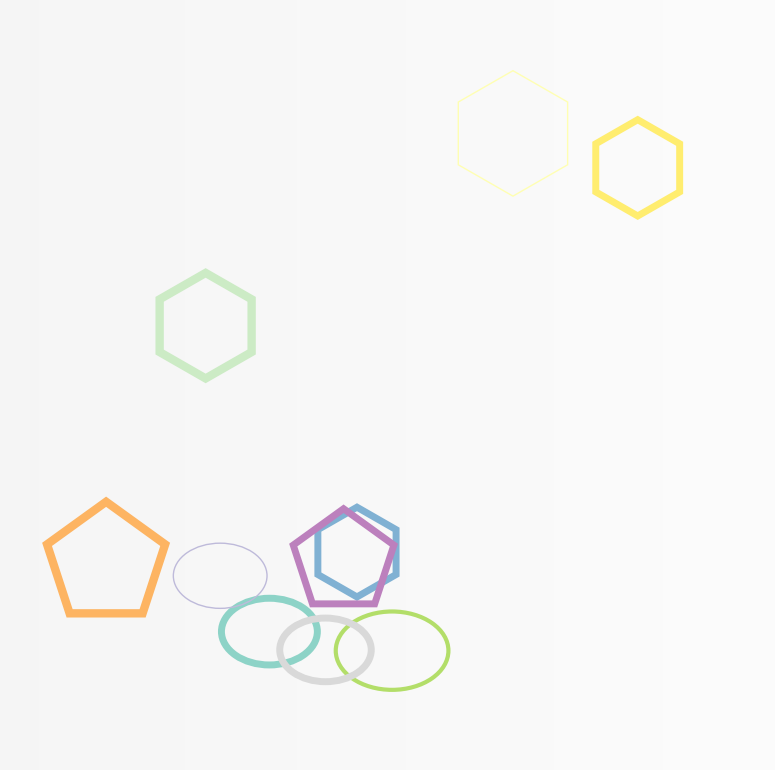[{"shape": "oval", "thickness": 2.5, "radius": 0.31, "center": [0.348, 0.18]}, {"shape": "hexagon", "thickness": 0.5, "radius": 0.41, "center": [0.662, 0.827]}, {"shape": "oval", "thickness": 0.5, "radius": 0.3, "center": [0.284, 0.252]}, {"shape": "hexagon", "thickness": 2.5, "radius": 0.29, "center": [0.461, 0.283]}, {"shape": "pentagon", "thickness": 3, "radius": 0.4, "center": [0.137, 0.268]}, {"shape": "oval", "thickness": 1.5, "radius": 0.36, "center": [0.506, 0.155]}, {"shape": "oval", "thickness": 2.5, "radius": 0.3, "center": [0.42, 0.156]}, {"shape": "pentagon", "thickness": 2.5, "radius": 0.34, "center": [0.443, 0.271]}, {"shape": "hexagon", "thickness": 3, "radius": 0.34, "center": [0.265, 0.577]}, {"shape": "hexagon", "thickness": 2.5, "radius": 0.31, "center": [0.823, 0.782]}]